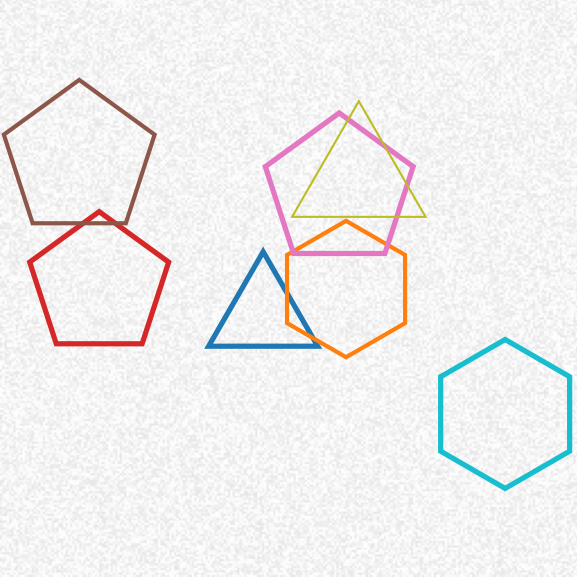[{"shape": "triangle", "thickness": 2.5, "radius": 0.55, "center": [0.456, 0.454]}, {"shape": "hexagon", "thickness": 2, "radius": 0.59, "center": [0.599, 0.499]}, {"shape": "pentagon", "thickness": 2.5, "radius": 0.63, "center": [0.172, 0.506]}, {"shape": "pentagon", "thickness": 2, "radius": 0.69, "center": [0.137, 0.724]}, {"shape": "pentagon", "thickness": 2.5, "radius": 0.67, "center": [0.587, 0.669]}, {"shape": "triangle", "thickness": 1, "radius": 0.67, "center": [0.621, 0.69]}, {"shape": "hexagon", "thickness": 2.5, "radius": 0.64, "center": [0.875, 0.282]}]